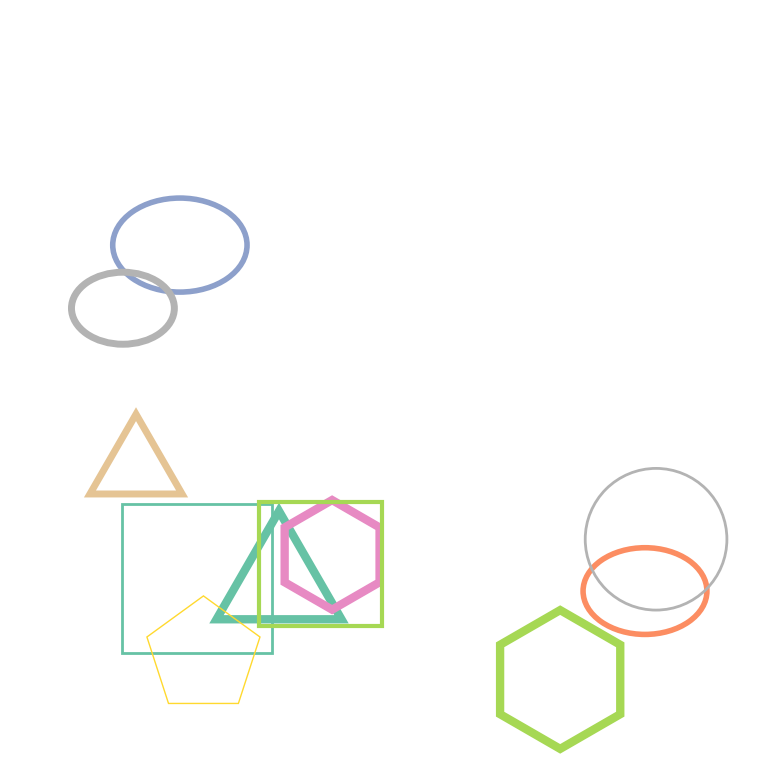[{"shape": "triangle", "thickness": 3, "radius": 0.47, "center": [0.362, 0.243]}, {"shape": "square", "thickness": 1, "radius": 0.48, "center": [0.256, 0.248]}, {"shape": "oval", "thickness": 2, "radius": 0.4, "center": [0.838, 0.232]}, {"shape": "oval", "thickness": 2, "radius": 0.44, "center": [0.234, 0.682]}, {"shape": "hexagon", "thickness": 3, "radius": 0.36, "center": [0.431, 0.279]}, {"shape": "hexagon", "thickness": 3, "radius": 0.45, "center": [0.728, 0.118]}, {"shape": "square", "thickness": 1.5, "radius": 0.4, "center": [0.416, 0.267]}, {"shape": "pentagon", "thickness": 0.5, "radius": 0.39, "center": [0.264, 0.149]}, {"shape": "triangle", "thickness": 2.5, "radius": 0.35, "center": [0.177, 0.393]}, {"shape": "circle", "thickness": 1, "radius": 0.46, "center": [0.852, 0.3]}, {"shape": "oval", "thickness": 2.5, "radius": 0.33, "center": [0.16, 0.6]}]